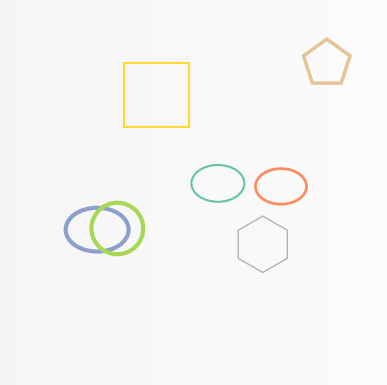[{"shape": "oval", "thickness": 1.5, "radius": 0.34, "center": [0.562, 0.524]}, {"shape": "oval", "thickness": 2, "radius": 0.33, "center": [0.725, 0.516]}, {"shape": "oval", "thickness": 3, "radius": 0.41, "center": [0.251, 0.403]}, {"shape": "circle", "thickness": 3, "radius": 0.33, "center": [0.303, 0.407]}, {"shape": "square", "thickness": 1.5, "radius": 0.42, "center": [0.404, 0.753]}, {"shape": "pentagon", "thickness": 2.5, "radius": 0.32, "center": [0.843, 0.835]}, {"shape": "hexagon", "thickness": 1, "radius": 0.37, "center": [0.678, 0.365]}]